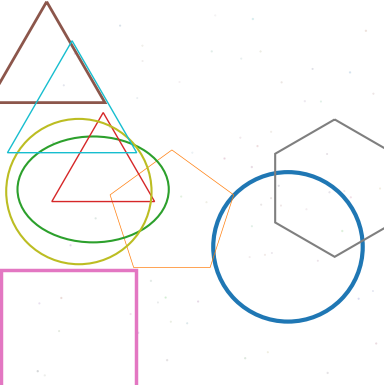[{"shape": "circle", "thickness": 3, "radius": 0.97, "center": [0.748, 0.359]}, {"shape": "pentagon", "thickness": 0.5, "radius": 0.84, "center": [0.446, 0.442]}, {"shape": "oval", "thickness": 1.5, "radius": 0.98, "center": [0.242, 0.508]}, {"shape": "triangle", "thickness": 1, "radius": 0.77, "center": [0.268, 0.554]}, {"shape": "triangle", "thickness": 2, "radius": 0.87, "center": [0.121, 0.821]}, {"shape": "square", "thickness": 2.5, "radius": 0.88, "center": [0.178, 0.122]}, {"shape": "hexagon", "thickness": 1.5, "radius": 0.89, "center": [0.869, 0.511]}, {"shape": "circle", "thickness": 1.5, "radius": 0.94, "center": [0.205, 0.502]}, {"shape": "triangle", "thickness": 1, "radius": 0.97, "center": [0.187, 0.7]}]